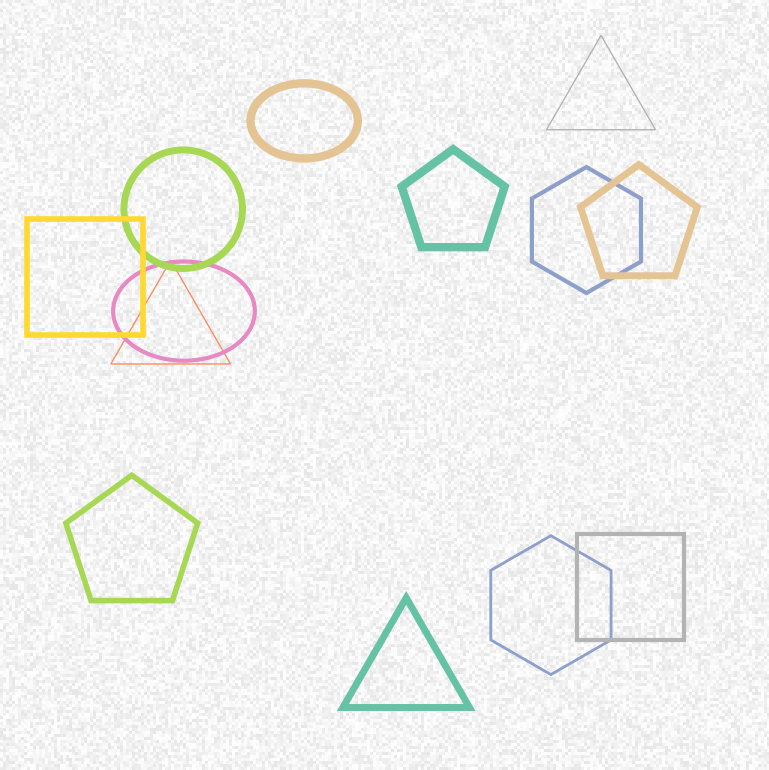[{"shape": "triangle", "thickness": 2.5, "radius": 0.47, "center": [0.528, 0.129]}, {"shape": "pentagon", "thickness": 3, "radius": 0.35, "center": [0.589, 0.736]}, {"shape": "triangle", "thickness": 0.5, "radius": 0.45, "center": [0.222, 0.572]}, {"shape": "hexagon", "thickness": 1, "radius": 0.45, "center": [0.715, 0.214]}, {"shape": "hexagon", "thickness": 1.5, "radius": 0.41, "center": [0.762, 0.701]}, {"shape": "oval", "thickness": 1.5, "radius": 0.46, "center": [0.239, 0.596]}, {"shape": "pentagon", "thickness": 2, "radius": 0.45, "center": [0.171, 0.293]}, {"shape": "circle", "thickness": 2.5, "radius": 0.38, "center": [0.238, 0.728]}, {"shape": "square", "thickness": 2, "radius": 0.38, "center": [0.11, 0.641]}, {"shape": "oval", "thickness": 3, "radius": 0.35, "center": [0.395, 0.843]}, {"shape": "pentagon", "thickness": 2.5, "radius": 0.4, "center": [0.83, 0.706]}, {"shape": "triangle", "thickness": 0.5, "radius": 0.41, "center": [0.781, 0.872]}, {"shape": "square", "thickness": 1.5, "radius": 0.34, "center": [0.819, 0.238]}]